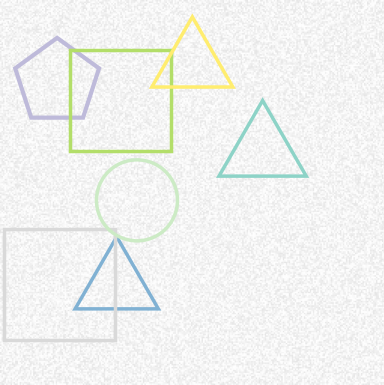[{"shape": "triangle", "thickness": 2.5, "radius": 0.65, "center": [0.682, 0.608]}, {"shape": "pentagon", "thickness": 3, "radius": 0.57, "center": [0.148, 0.787]}, {"shape": "triangle", "thickness": 2.5, "radius": 0.62, "center": [0.303, 0.26]}, {"shape": "square", "thickness": 2.5, "radius": 0.66, "center": [0.313, 0.739]}, {"shape": "square", "thickness": 2.5, "radius": 0.72, "center": [0.155, 0.261]}, {"shape": "circle", "thickness": 2.5, "radius": 0.53, "center": [0.356, 0.48]}, {"shape": "triangle", "thickness": 2.5, "radius": 0.61, "center": [0.5, 0.835]}]